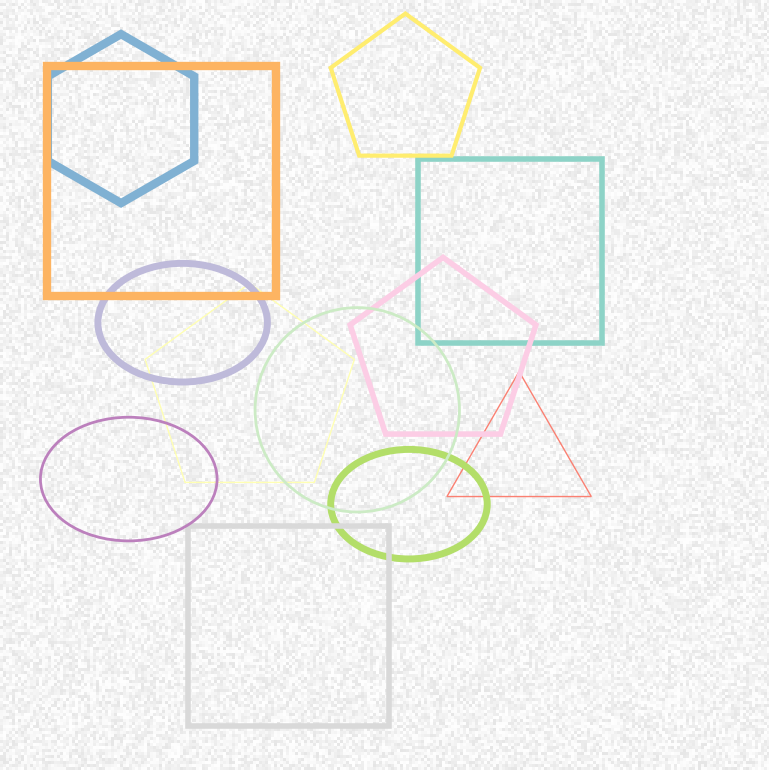[{"shape": "square", "thickness": 2, "radius": 0.6, "center": [0.662, 0.674]}, {"shape": "pentagon", "thickness": 0.5, "radius": 0.71, "center": [0.324, 0.489]}, {"shape": "oval", "thickness": 2.5, "radius": 0.55, "center": [0.237, 0.581]}, {"shape": "triangle", "thickness": 0.5, "radius": 0.54, "center": [0.674, 0.409]}, {"shape": "hexagon", "thickness": 3, "radius": 0.55, "center": [0.157, 0.846]}, {"shape": "square", "thickness": 3, "radius": 0.75, "center": [0.21, 0.765]}, {"shape": "oval", "thickness": 2.5, "radius": 0.51, "center": [0.531, 0.345]}, {"shape": "pentagon", "thickness": 2, "radius": 0.63, "center": [0.575, 0.539]}, {"shape": "square", "thickness": 2, "radius": 0.65, "center": [0.375, 0.187]}, {"shape": "oval", "thickness": 1, "radius": 0.57, "center": [0.167, 0.378]}, {"shape": "circle", "thickness": 1, "radius": 0.66, "center": [0.464, 0.468]}, {"shape": "pentagon", "thickness": 1.5, "radius": 0.51, "center": [0.526, 0.88]}]